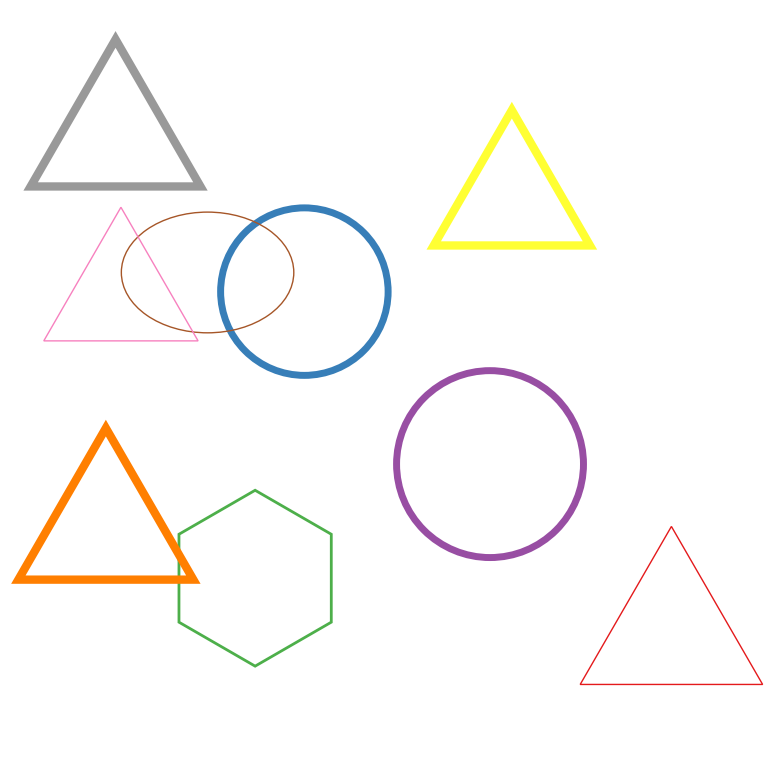[{"shape": "triangle", "thickness": 0.5, "radius": 0.68, "center": [0.872, 0.18]}, {"shape": "circle", "thickness": 2.5, "radius": 0.54, "center": [0.395, 0.621]}, {"shape": "hexagon", "thickness": 1, "radius": 0.57, "center": [0.331, 0.249]}, {"shape": "circle", "thickness": 2.5, "radius": 0.61, "center": [0.636, 0.397]}, {"shape": "triangle", "thickness": 3, "radius": 0.66, "center": [0.137, 0.313]}, {"shape": "triangle", "thickness": 3, "radius": 0.59, "center": [0.665, 0.74]}, {"shape": "oval", "thickness": 0.5, "radius": 0.56, "center": [0.27, 0.646]}, {"shape": "triangle", "thickness": 0.5, "radius": 0.58, "center": [0.157, 0.615]}, {"shape": "triangle", "thickness": 3, "radius": 0.64, "center": [0.15, 0.822]}]